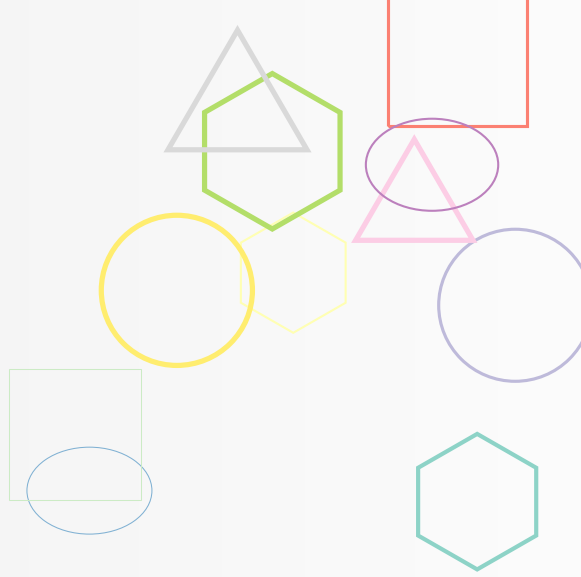[{"shape": "hexagon", "thickness": 2, "radius": 0.59, "center": [0.821, 0.13]}, {"shape": "hexagon", "thickness": 1, "radius": 0.52, "center": [0.505, 0.527]}, {"shape": "circle", "thickness": 1.5, "radius": 0.66, "center": [0.886, 0.471]}, {"shape": "square", "thickness": 1.5, "radius": 0.6, "center": [0.787, 0.9]}, {"shape": "oval", "thickness": 0.5, "radius": 0.54, "center": [0.154, 0.15]}, {"shape": "hexagon", "thickness": 2.5, "radius": 0.67, "center": [0.468, 0.737]}, {"shape": "triangle", "thickness": 2.5, "radius": 0.58, "center": [0.713, 0.641]}, {"shape": "triangle", "thickness": 2.5, "radius": 0.69, "center": [0.409, 0.809]}, {"shape": "oval", "thickness": 1, "radius": 0.57, "center": [0.743, 0.714]}, {"shape": "square", "thickness": 0.5, "radius": 0.57, "center": [0.129, 0.247]}, {"shape": "circle", "thickness": 2.5, "radius": 0.65, "center": [0.304, 0.496]}]